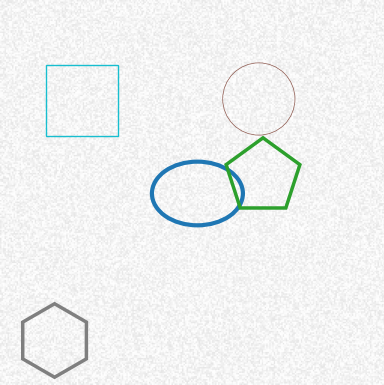[{"shape": "oval", "thickness": 3, "radius": 0.59, "center": [0.513, 0.497]}, {"shape": "pentagon", "thickness": 2.5, "radius": 0.5, "center": [0.683, 0.541]}, {"shape": "circle", "thickness": 0.5, "radius": 0.47, "center": [0.672, 0.743]}, {"shape": "hexagon", "thickness": 2.5, "radius": 0.48, "center": [0.142, 0.116]}, {"shape": "square", "thickness": 1, "radius": 0.46, "center": [0.213, 0.739]}]